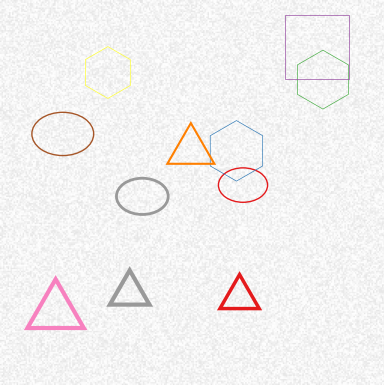[{"shape": "oval", "thickness": 1, "radius": 0.32, "center": [0.631, 0.519]}, {"shape": "triangle", "thickness": 2.5, "radius": 0.29, "center": [0.622, 0.228]}, {"shape": "hexagon", "thickness": 0.5, "radius": 0.39, "center": [0.614, 0.608]}, {"shape": "hexagon", "thickness": 0.5, "radius": 0.38, "center": [0.839, 0.793]}, {"shape": "square", "thickness": 0.5, "radius": 0.42, "center": [0.823, 0.879]}, {"shape": "triangle", "thickness": 1.5, "radius": 0.35, "center": [0.496, 0.61]}, {"shape": "hexagon", "thickness": 0.5, "radius": 0.34, "center": [0.28, 0.812]}, {"shape": "oval", "thickness": 1, "radius": 0.4, "center": [0.163, 0.652]}, {"shape": "triangle", "thickness": 3, "radius": 0.42, "center": [0.144, 0.19]}, {"shape": "triangle", "thickness": 3, "radius": 0.3, "center": [0.337, 0.238]}, {"shape": "oval", "thickness": 2, "radius": 0.34, "center": [0.37, 0.49]}]